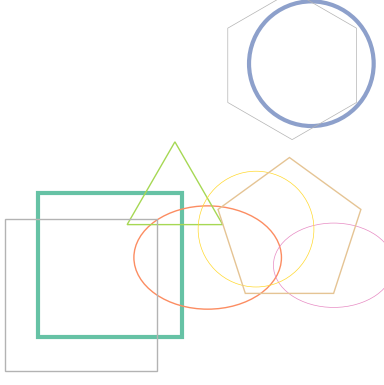[{"shape": "square", "thickness": 3, "radius": 0.94, "center": [0.285, 0.312]}, {"shape": "oval", "thickness": 1, "radius": 0.96, "center": [0.539, 0.331]}, {"shape": "circle", "thickness": 3, "radius": 0.81, "center": [0.809, 0.835]}, {"shape": "oval", "thickness": 0.5, "radius": 0.78, "center": [0.867, 0.311]}, {"shape": "triangle", "thickness": 1, "radius": 0.72, "center": [0.454, 0.488]}, {"shape": "circle", "thickness": 0.5, "radius": 0.75, "center": [0.665, 0.405]}, {"shape": "pentagon", "thickness": 1, "radius": 0.98, "center": [0.752, 0.396]}, {"shape": "square", "thickness": 1, "radius": 0.99, "center": [0.21, 0.233]}, {"shape": "hexagon", "thickness": 0.5, "radius": 0.97, "center": [0.759, 0.83]}]